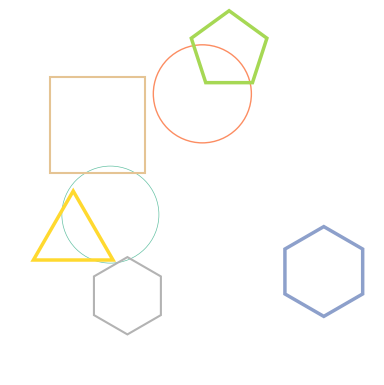[{"shape": "circle", "thickness": 0.5, "radius": 0.63, "center": [0.287, 0.443]}, {"shape": "circle", "thickness": 1, "radius": 0.64, "center": [0.526, 0.756]}, {"shape": "hexagon", "thickness": 2.5, "radius": 0.58, "center": [0.841, 0.295]}, {"shape": "pentagon", "thickness": 2.5, "radius": 0.52, "center": [0.595, 0.869]}, {"shape": "triangle", "thickness": 2.5, "radius": 0.6, "center": [0.19, 0.384]}, {"shape": "square", "thickness": 1.5, "radius": 0.62, "center": [0.253, 0.675]}, {"shape": "hexagon", "thickness": 1.5, "radius": 0.5, "center": [0.331, 0.232]}]